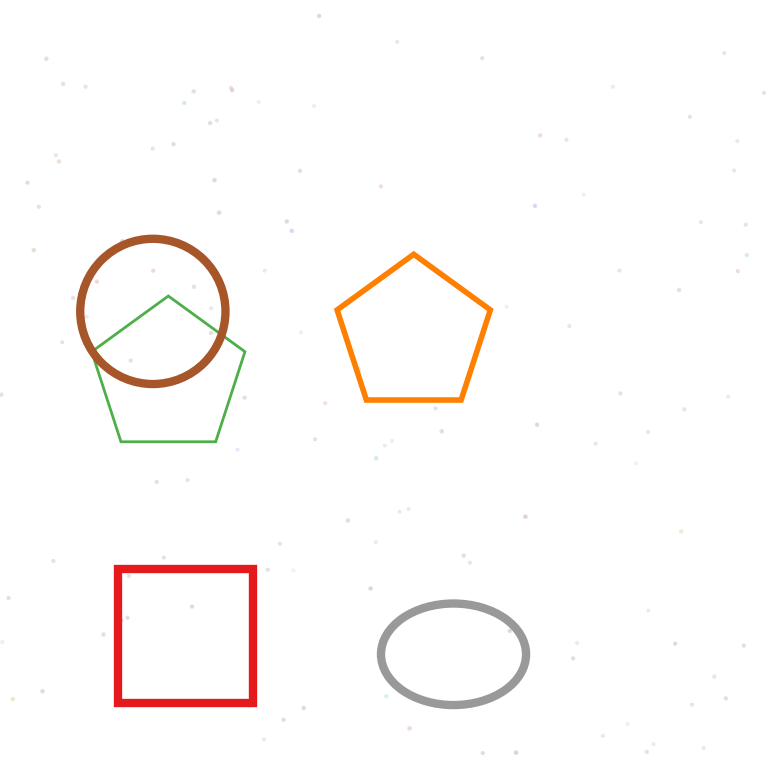[{"shape": "square", "thickness": 3, "radius": 0.44, "center": [0.241, 0.174]}, {"shape": "pentagon", "thickness": 1, "radius": 0.52, "center": [0.219, 0.511]}, {"shape": "pentagon", "thickness": 2, "radius": 0.52, "center": [0.537, 0.565]}, {"shape": "circle", "thickness": 3, "radius": 0.47, "center": [0.199, 0.596]}, {"shape": "oval", "thickness": 3, "radius": 0.47, "center": [0.589, 0.15]}]